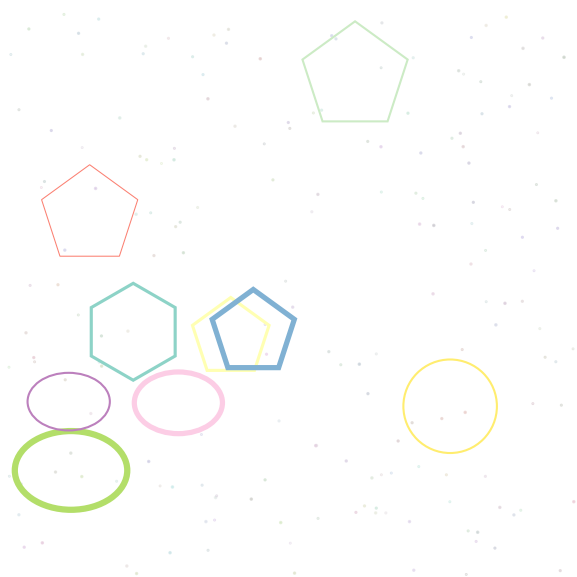[{"shape": "hexagon", "thickness": 1.5, "radius": 0.42, "center": [0.231, 0.425]}, {"shape": "pentagon", "thickness": 1.5, "radius": 0.35, "center": [0.4, 0.414]}, {"shape": "pentagon", "thickness": 0.5, "radius": 0.44, "center": [0.155, 0.626]}, {"shape": "pentagon", "thickness": 2.5, "radius": 0.37, "center": [0.439, 0.423]}, {"shape": "oval", "thickness": 3, "radius": 0.49, "center": [0.123, 0.185]}, {"shape": "oval", "thickness": 2.5, "radius": 0.38, "center": [0.309, 0.302]}, {"shape": "oval", "thickness": 1, "radius": 0.36, "center": [0.119, 0.304]}, {"shape": "pentagon", "thickness": 1, "radius": 0.48, "center": [0.615, 0.866]}, {"shape": "circle", "thickness": 1, "radius": 0.4, "center": [0.779, 0.296]}]